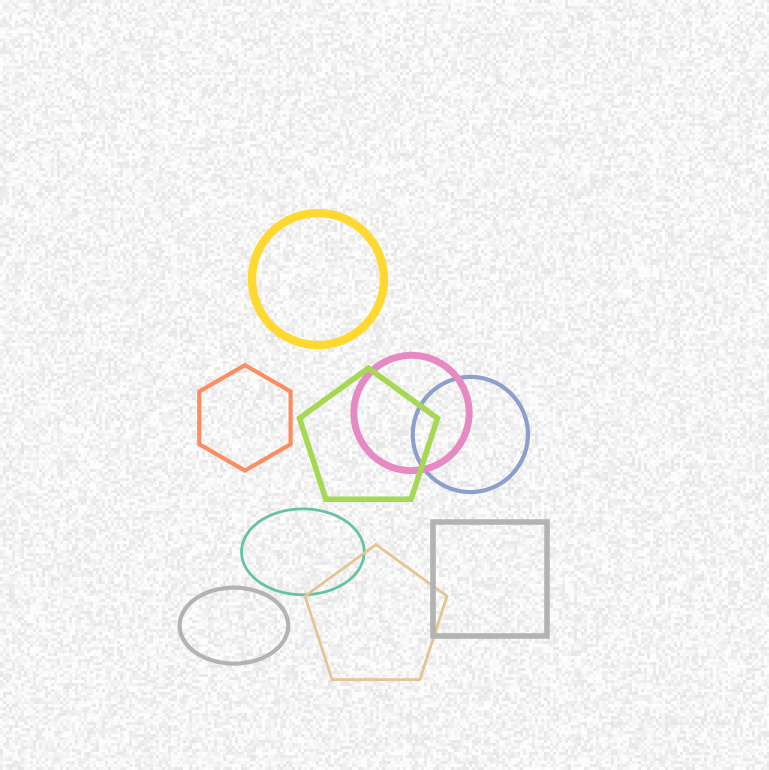[{"shape": "oval", "thickness": 1, "radius": 0.4, "center": [0.393, 0.283]}, {"shape": "hexagon", "thickness": 1.5, "radius": 0.34, "center": [0.318, 0.457]}, {"shape": "circle", "thickness": 1.5, "radius": 0.37, "center": [0.611, 0.436]}, {"shape": "circle", "thickness": 2.5, "radius": 0.37, "center": [0.534, 0.464]}, {"shape": "pentagon", "thickness": 2, "radius": 0.47, "center": [0.479, 0.428]}, {"shape": "circle", "thickness": 3, "radius": 0.43, "center": [0.413, 0.638]}, {"shape": "pentagon", "thickness": 1, "radius": 0.48, "center": [0.488, 0.196]}, {"shape": "oval", "thickness": 1.5, "radius": 0.35, "center": [0.304, 0.187]}, {"shape": "square", "thickness": 2, "radius": 0.37, "center": [0.637, 0.249]}]